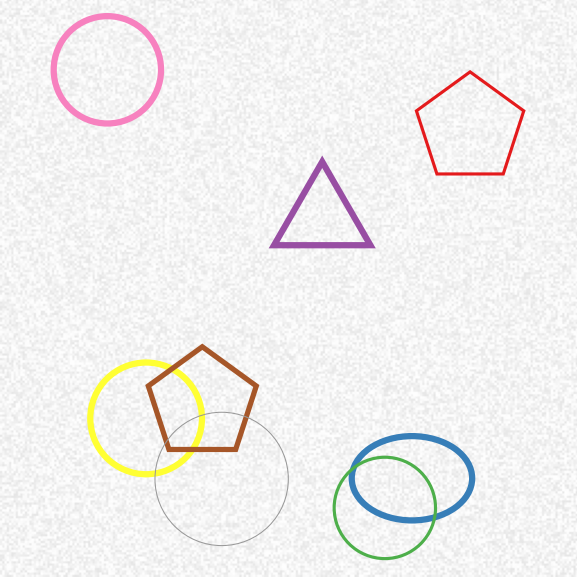[{"shape": "pentagon", "thickness": 1.5, "radius": 0.49, "center": [0.814, 0.777]}, {"shape": "oval", "thickness": 3, "radius": 0.52, "center": [0.713, 0.171]}, {"shape": "circle", "thickness": 1.5, "radius": 0.44, "center": [0.666, 0.12]}, {"shape": "triangle", "thickness": 3, "radius": 0.48, "center": [0.558, 0.623]}, {"shape": "circle", "thickness": 3, "radius": 0.48, "center": [0.253, 0.275]}, {"shape": "pentagon", "thickness": 2.5, "radius": 0.49, "center": [0.35, 0.3]}, {"shape": "circle", "thickness": 3, "radius": 0.46, "center": [0.186, 0.878]}, {"shape": "circle", "thickness": 0.5, "radius": 0.58, "center": [0.384, 0.17]}]